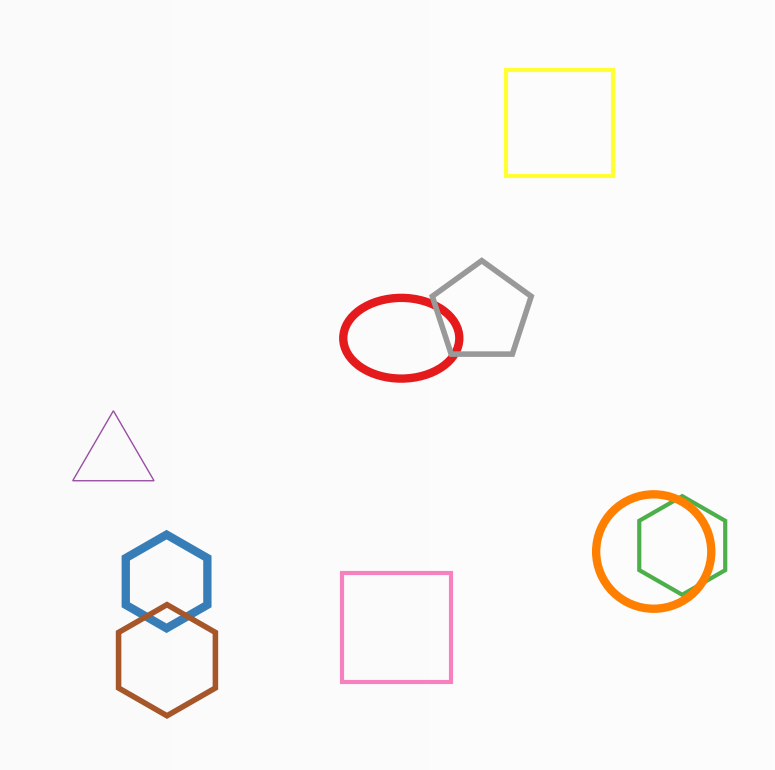[{"shape": "oval", "thickness": 3, "radius": 0.37, "center": [0.518, 0.561]}, {"shape": "hexagon", "thickness": 3, "radius": 0.3, "center": [0.215, 0.245]}, {"shape": "hexagon", "thickness": 1.5, "radius": 0.32, "center": [0.88, 0.292]}, {"shape": "triangle", "thickness": 0.5, "radius": 0.3, "center": [0.146, 0.406]}, {"shape": "circle", "thickness": 3, "radius": 0.37, "center": [0.844, 0.284]}, {"shape": "square", "thickness": 1.5, "radius": 0.35, "center": [0.722, 0.84]}, {"shape": "hexagon", "thickness": 2, "radius": 0.36, "center": [0.215, 0.143]}, {"shape": "square", "thickness": 1.5, "radius": 0.35, "center": [0.512, 0.185]}, {"shape": "pentagon", "thickness": 2, "radius": 0.34, "center": [0.622, 0.594]}]